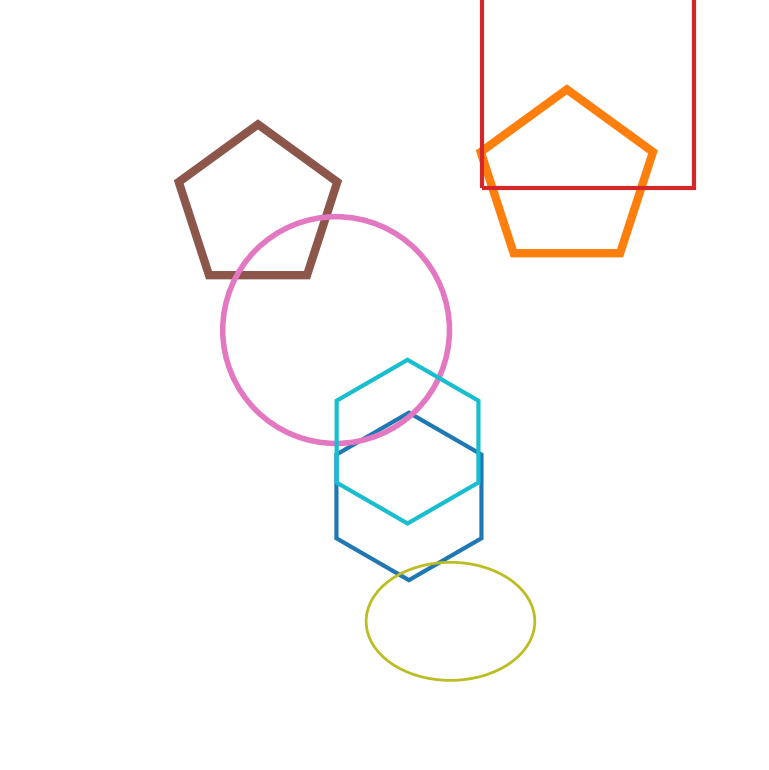[{"shape": "hexagon", "thickness": 1.5, "radius": 0.54, "center": [0.531, 0.355]}, {"shape": "pentagon", "thickness": 3, "radius": 0.59, "center": [0.736, 0.766]}, {"shape": "square", "thickness": 1.5, "radius": 0.69, "center": [0.764, 0.893]}, {"shape": "pentagon", "thickness": 3, "radius": 0.54, "center": [0.335, 0.73]}, {"shape": "circle", "thickness": 2, "radius": 0.74, "center": [0.436, 0.571]}, {"shape": "oval", "thickness": 1, "radius": 0.55, "center": [0.585, 0.193]}, {"shape": "hexagon", "thickness": 1.5, "radius": 0.53, "center": [0.529, 0.426]}]